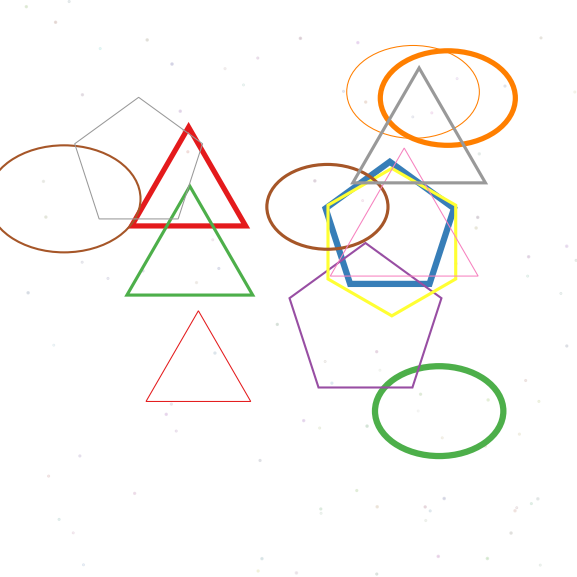[{"shape": "triangle", "thickness": 2.5, "radius": 0.57, "center": [0.327, 0.665]}, {"shape": "triangle", "thickness": 0.5, "radius": 0.52, "center": [0.344, 0.356]}, {"shape": "pentagon", "thickness": 3, "radius": 0.58, "center": [0.675, 0.602]}, {"shape": "triangle", "thickness": 1.5, "radius": 0.63, "center": [0.329, 0.551]}, {"shape": "oval", "thickness": 3, "radius": 0.56, "center": [0.76, 0.287]}, {"shape": "pentagon", "thickness": 1, "radius": 0.69, "center": [0.633, 0.44]}, {"shape": "oval", "thickness": 2.5, "radius": 0.58, "center": [0.775, 0.829]}, {"shape": "oval", "thickness": 0.5, "radius": 0.57, "center": [0.715, 0.84]}, {"shape": "hexagon", "thickness": 1.5, "radius": 0.64, "center": [0.679, 0.58]}, {"shape": "oval", "thickness": 1, "radius": 0.66, "center": [0.111, 0.655]}, {"shape": "oval", "thickness": 1.5, "radius": 0.52, "center": [0.567, 0.641]}, {"shape": "triangle", "thickness": 0.5, "radius": 0.74, "center": [0.7, 0.595]}, {"shape": "triangle", "thickness": 1.5, "radius": 0.66, "center": [0.726, 0.749]}, {"shape": "pentagon", "thickness": 0.5, "radius": 0.58, "center": [0.24, 0.714]}]